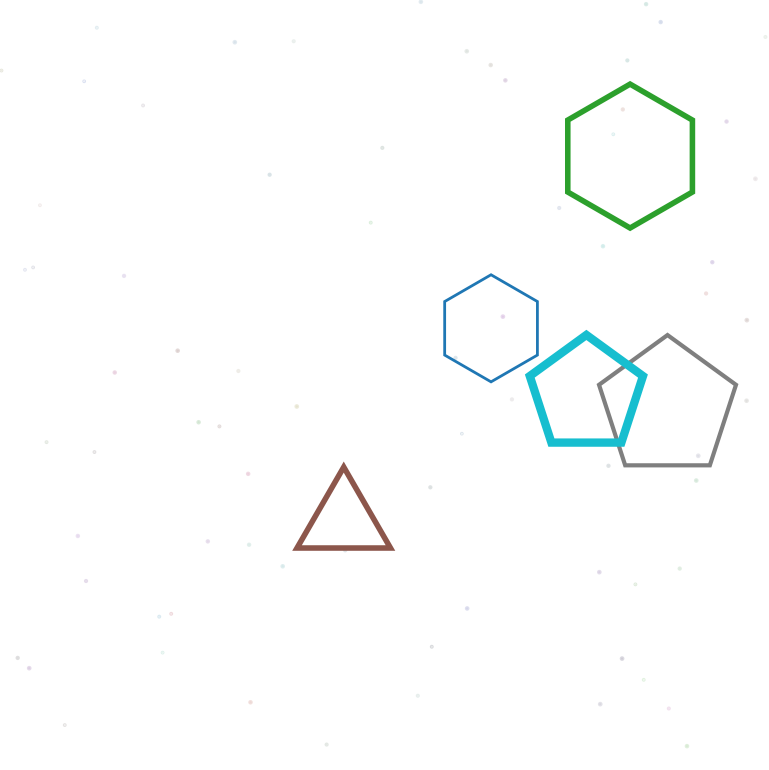[{"shape": "hexagon", "thickness": 1, "radius": 0.35, "center": [0.638, 0.574]}, {"shape": "hexagon", "thickness": 2, "radius": 0.47, "center": [0.818, 0.797]}, {"shape": "triangle", "thickness": 2, "radius": 0.35, "center": [0.446, 0.323]}, {"shape": "pentagon", "thickness": 1.5, "radius": 0.47, "center": [0.867, 0.471]}, {"shape": "pentagon", "thickness": 3, "radius": 0.39, "center": [0.762, 0.488]}]